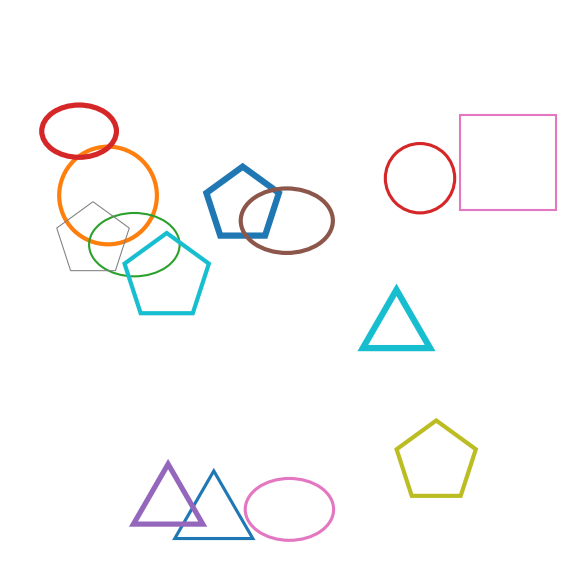[{"shape": "pentagon", "thickness": 3, "radius": 0.33, "center": [0.42, 0.645]}, {"shape": "triangle", "thickness": 1.5, "radius": 0.39, "center": [0.37, 0.106]}, {"shape": "circle", "thickness": 2, "radius": 0.42, "center": [0.187, 0.661]}, {"shape": "oval", "thickness": 1, "radius": 0.39, "center": [0.233, 0.575]}, {"shape": "oval", "thickness": 2.5, "radius": 0.32, "center": [0.137, 0.772]}, {"shape": "circle", "thickness": 1.5, "radius": 0.3, "center": [0.727, 0.691]}, {"shape": "triangle", "thickness": 2.5, "radius": 0.35, "center": [0.291, 0.126]}, {"shape": "oval", "thickness": 2, "radius": 0.4, "center": [0.497, 0.617]}, {"shape": "oval", "thickness": 1.5, "radius": 0.38, "center": [0.501, 0.117]}, {"shape": "square", "thickness": 1, "radius": 0.41, "center": [0.88, 0.717]}, {"shape": "pentagon", "thickness": 0.5, "radius": 0.33, "center": [0.161, 0.584]}, {"shape": "pentagon", "thickness": 2, "radius": 0.36, "center": [0.755, 0.199]}, {"shape": "pentagon", "thickness": 2, "radius": 0.38, "center": [0.289, 0.519]}, {"shape": "triangle", "thickness": 3, "radius": 0.34, "center": [0.687, 0.43]}]